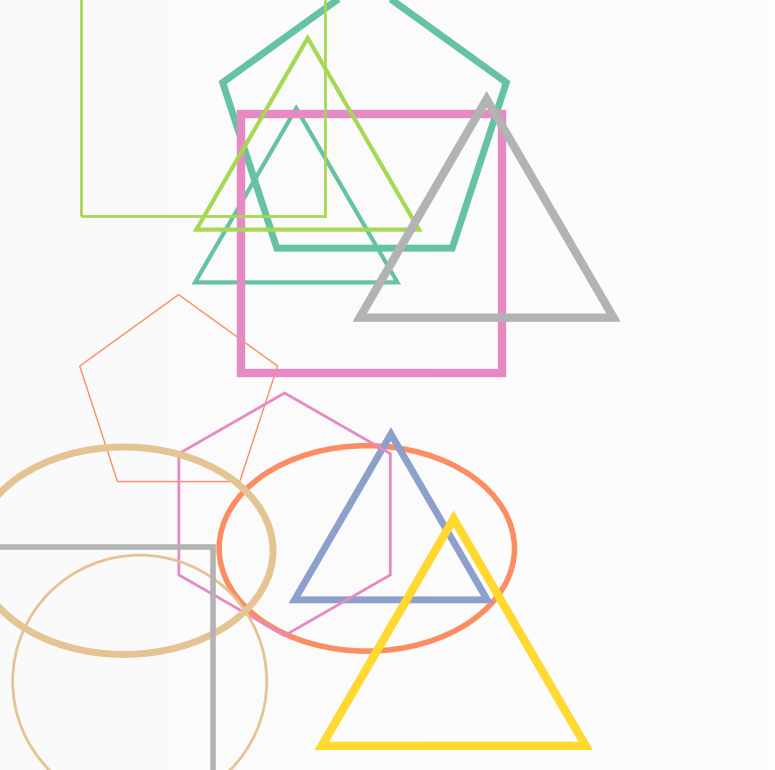[{"shape": "triangle", "thickness": 1.5, "radius": 0.75, "center": [0.382, 0.709]}, {"shape": "pentagon", "thickness": 2.5, "radius": 0.96, "center": [0.47, 0.833]}, {"shape": "oval", "thickness": 2, "radius": 0.95, "center": [0.473, 0.288]}, {"shape": "pentagon", "thickness": 0.5, "radius": 0.67, "center": [0.23, 0.483]}, {"shape": "triangle", "thickness": 2.5, "radius": 0.72, "center": [0.504, 0.293]}, {"shape": "hexagon", "thickness": 1, "radius": 0.79, "center": [0.367, 0.332]}, {"shape": "square", "thickness": 3, "radius": 0.84, "center": [0.48, 0.684]}, {"shape": "triangle", "thickness": 1.5, "radius": 0.83, "center": [0.397, 0.785]}, {"shape": "square", "thickness": 1, "radius": 0.79, "center": [0.262, 0.877]}, {"shape": "triangle", "thickness": 3, "radius": 0.98, "center": [0.585, 0.13]}, {"shape": "circle", "thickness": 1, "radius": 0.82, "center": [0.18, 0.115]}, {"shape": "oval", "thickness": 2.5, "radius": 0.96, "center": [0.16, 0.285]}, {"shape": "square", "thickness": 2, "radius": 0.77, "center": [0.12, 0.135]}, {"shape": "triangle", "thickness": 3, "radius": 0.95, "center": [0.628, 0.682]}]